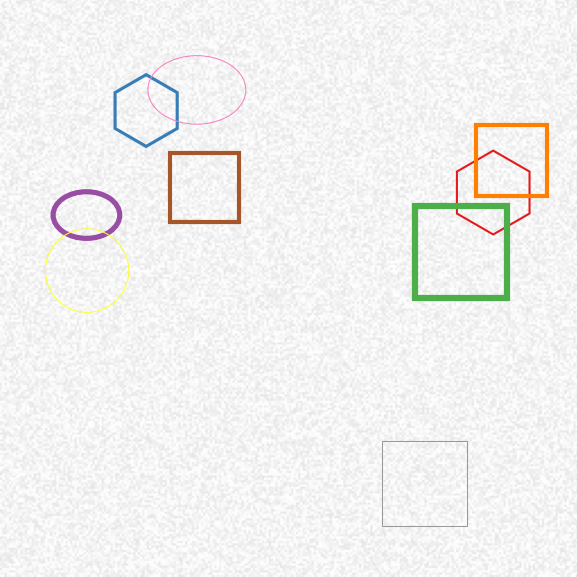[{"shape": "hexagon", "thickness": 1, "radius": 0.36, "center": [0.854, 0.666]}, {"shape": "hexagon", "thickness": 1.5, "radius": 0.31, "center": [0.253, 0.808]}, {"shape": "square", "thickness": 3, "radius": 0.4, "center": [0.798, 0.563]}, {"shape": "oval", "thickness": 2.5, "radius": 0.29, "center": [0.15, 0.627]}, {"shape": "square", "thickness": 2, "radius": 0.31, "center": [0.885, 0.721]}, {"shape": "circle", "thickness": 0.5, "radius": 0.36, "center": [0.151, 0.531]}, {"shape": "square", "thickness": 2, "radius": 0.3, "center": [0.355, 0.674]}, {"shape": "oval", "thickness": 0.5, "radius": 0.42, "center": [0.341, 0.843]}, {"shape": "square", "thickness": 0.5, "radius": 0.37, "center": [0.736, 0.162]}]